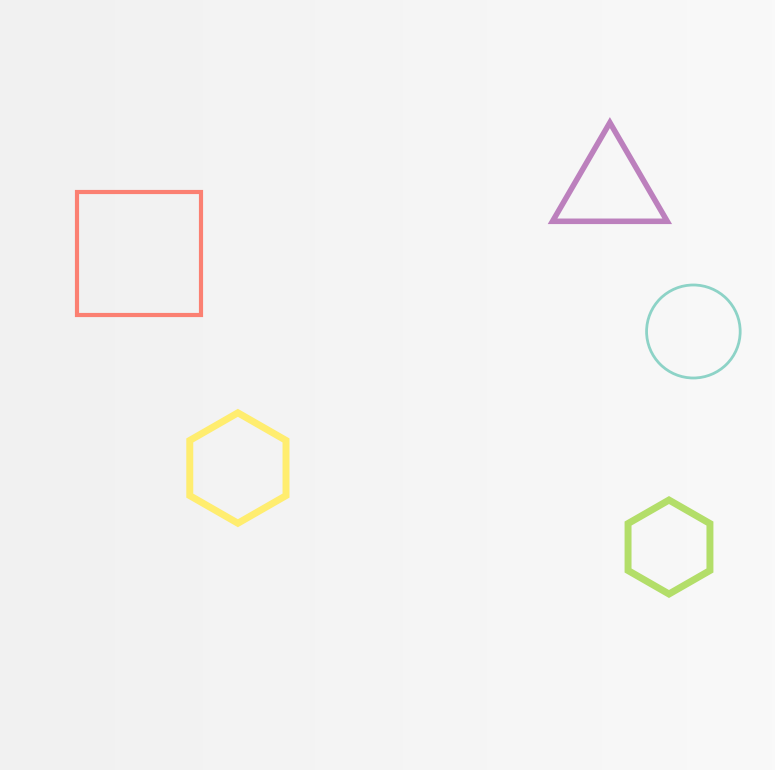[{"shape": "circle", "thickness": 1, "radius": 0.3, "center": [0.895, 0.569]}, {"shape": "square", "thickness": 1.5, "radius": 0.4, "center": [0.18, 0.67]}, {"shape": "hexagon", "thickness": 2.5, "radius": 0.31, "center": [0.863, 0.29]}, {"shape": "triangle", "thickness": 2, "radius": 0.43, "center": [0.787, 0.755]}, {"shape": "hexagon", "thickness": 2.5, "radius": 0.36, "center": [0.307, 0.392]}]